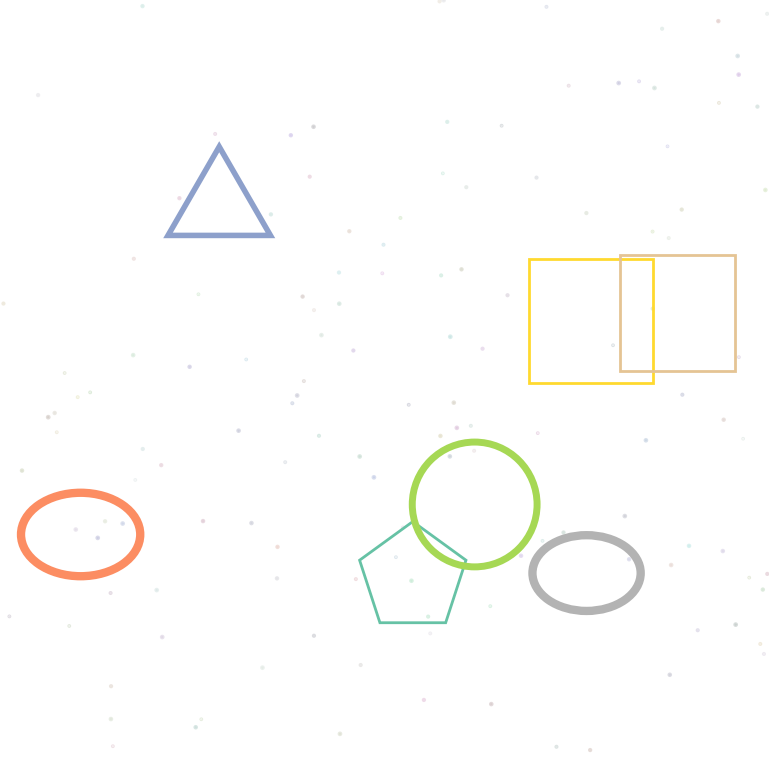[{"shape": "pentagon", "thickness": 1, "radius": 0.36, "center": [0.536, 0.25]}, {"shape": "oval", "thickness": 3, "radius": 0.39, "center": [0.105, 0.306]}, {"shape": "triangle", "thickness": 2, "radius": 0.38, "center": [0.285, 0.733]}, {"shape": "circle", "thickness": 2.5, "radius": 0.41, "center": [0.616, 0.345]}, {"shape": "square", "thickness": 1, "radius": 0.4, "center": [0.768, 0.583]}, {"shape": "square", "thickness": 1, "radius": 0.37, "center": [0.88, 0.594]}, {"shape": "oval", "thickness": 3, "radius": 0.35, "center": [0.762, 0.256]}]